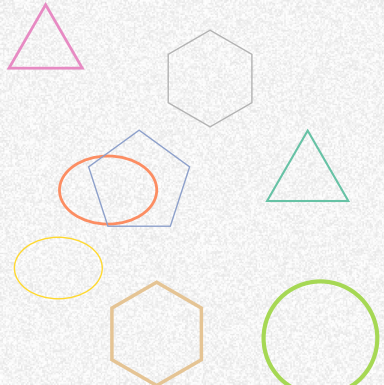[{"shape": "triangle", "thickness": 1.5, "radius": 0.61, "center": [0.799, 0.539]}, {"shape": "oval", "thickness": 2, "radius": 0.63, "center": [0.281, 0.506]}, {"shape": "pentagon", "thickness": 1, "radius": 0.69, "center": [0.361, 0.524]}, {"shape": "triangle", "thickness": 2, "radius": 0.55, "center": [0.119, 0.878]}, {"shape": "circle", "thickness": 3, "radius": 0.74, "center": [0.832, 0.121]}, {"shape": "oval", "thickness": 1, "radius": 0.57, "center": [0.152, 0.304]}, {"shape": "hexagon", "thickness": 2.5, "radius": 0.67, "center": [0.407, 0.133]}, {"shape": "hexagon", "thickness": 1, "radius": 0.63, "center": [0.546, 0.796]}]